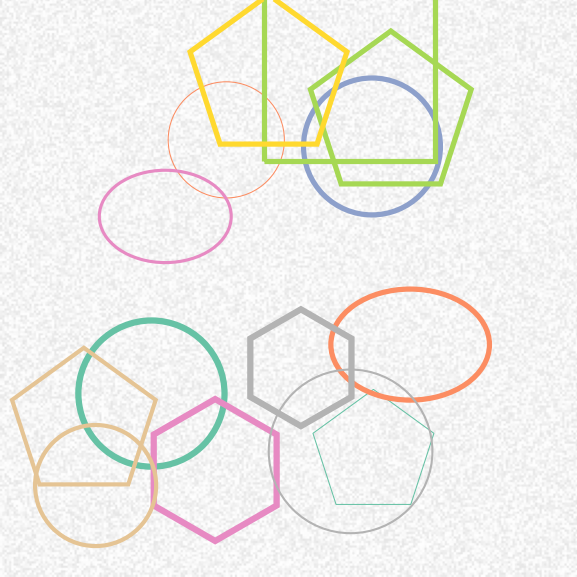[{"shape": "pentagon", "thickness": 0.5, "radius": 0.55, "center": [0.647, 0.215]}, {"shape": "circle", "thickness": 3, "radius": 0.63, "center": [0.262, 0.318]}, {"shape": "circle", "thickness": 0.5, "radius": 0.5, "center": [0.392, 0.757]}, {"shape": "oval", "thickness": 2.5, "radius": 0.69, "center": [0.71, 0.402]}, {"shape": "circle", "thickness": 2.5, "radius": 0.59, "center": [0.644, 0.746]}, {"shape": "oval", "thickness": 1.5, "radius": 0.57, "center": [0.286, 0.624]}, {"shape": "hexagon", "thickness": 3, "radius": 0.61, "center": [0.373, 0.185]}, {"shape": "pentagon", "thickness": 2.5, "radius": 0.73, "center": [0.677, 0.799]}, {"shape": "square", "thickness": 2.5, "radius": 0.74, "center": [0.605, 0.868]}, {"shape": "pentagon", "thickness": 2.5, "radius": 0.71, "center": [0.465, 0.865]}, {"shape": "circle", "thickness": 2, "radius": 0.52, "center": [0.166, 0.158]}, {"shape": "pentagon", "thickness": 2, "radius": 0.65, "center": [0.145, 0.266]}, {"shape": "hexagon", "thickness": 3, "radius": 0.51, "center": [0.521, 0.362]}, {"shape": "circle", "thickness": 1, "radius": 0.71, "center": [0.607, 0.218]}]